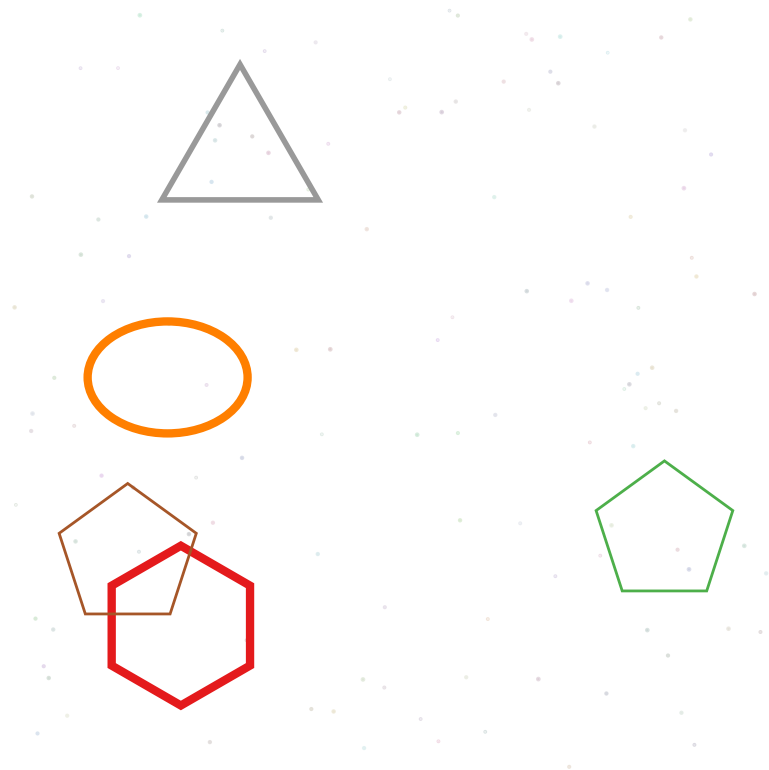[{"shape": "hexagon", "thickness": 3, "radius": 0.52, "center": [0.235, 0.188]}, {"shape": "pentagon", "thickness": 1, "radius": 0.47, "center": [0.863, 0.308]}, {"shape": "oval", "thickness": 3, "radius": 0.52, "center": [0.218, 0.51]}, {"shape": "pentagon", "thickness": 1, "radius": 0.47, "center": [0.166, 0.278]}, {"shape": "triangle", "thickness": 2, "radius": 0.59, "center": [0.312, 0.799]}]